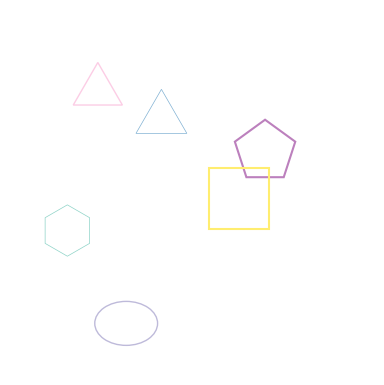[{"shape": "hexagon", "thickness": 0.5, "radius": 0.33, "center": [0.175, 0.401]}, {"shape": "oval", "thickness": 1, "radius": 0.41, "center": [0.328, 0.16]}, {"shape": "triangle", "thickness": 0.5, "radius": 0.38, "center": [0.419, 0.692]}, {"shape": "triangle", "thickness": 1, "radius": 0.37, "center": [0.254, 0.764]}, {"shape": "pentagon", "thickness": 1.5, "radius": 0.41, "center": [0.688, 0.606]}, {"shape": "square", "thickness": 1.5, "radius": 0.39, "center": [0.621, 0.484]}]